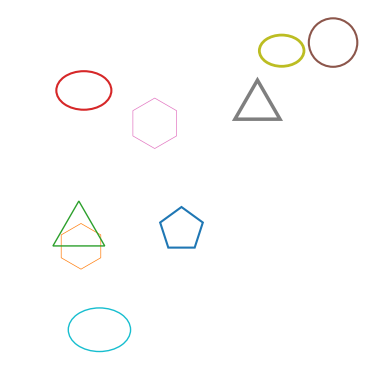[{"shape": "pentagon", "thickness": 1.5, "radius": 0.29, "center": [0.471, 0.404]}, {"shape": "hexagon", "thickness": 0.5, "radius": 0.3, "center": [0.21, 0.36]}, {"shape": "triangle", "thickness": 1, "radius": 0.39, "center": [0.205, 0.4]}, {"shape": "oval", "thickness": 1.5, "radius": 0.36, "center": [0.218, 0.765]}, {"shape": "circle", "thickness": 1.5, "radius": 0.31, "center": [0.865, 0.889]}, {"shape": "hexagon", "thickness": 0.5, "radius": 0.33, "center": [0.402, 0.68]}, {"shape": "triangle", "thickness": 2.5, "radius": 0.34, "center": [0.669, 0.724]}, {"shape": "oval", "thickness": 2, "radius": 0.29, "center": [0.732, 0.868]}, {"shape": "oval", "thickness": 1, "radius": 0.4, "center": [0.258, 0.144]}]